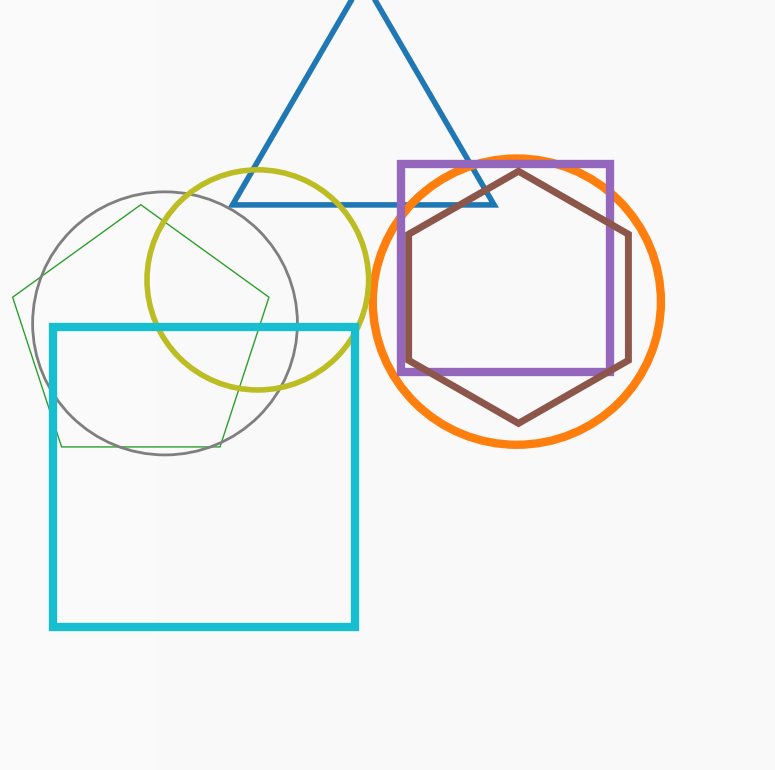[{"shape": "triangle", "thickness": 2, "radius": 0.97, "center": [0.469, 0.831]}, {"shape": "circle", "thickness": 3, "radius": 0.93, "center": [0.667, 0.608]}, {"shape": "pentagon", "thickness": 0.5, "radius": 0.87, "center": [0.182, 0.56]}, {"shape": "square", "thickness": 3, "radius": 0.68, "center": [0.652, 0.652]}, {"shape": "hexagon", "thickness": 2.5, "radius": 0.82, "center": [0.669, 0.614]}, {"shape": "circle", "thickness": 1, "radius": 0.85, "center": [0.213, 0.58]}, {"shape": "circle", "thickness": 2, "radius": 0.71, "center": [0.333, 0.637]}, {"shape": "square", "thickness": 3, "radius": 0.97, "center": [0.263, 0.38]}]